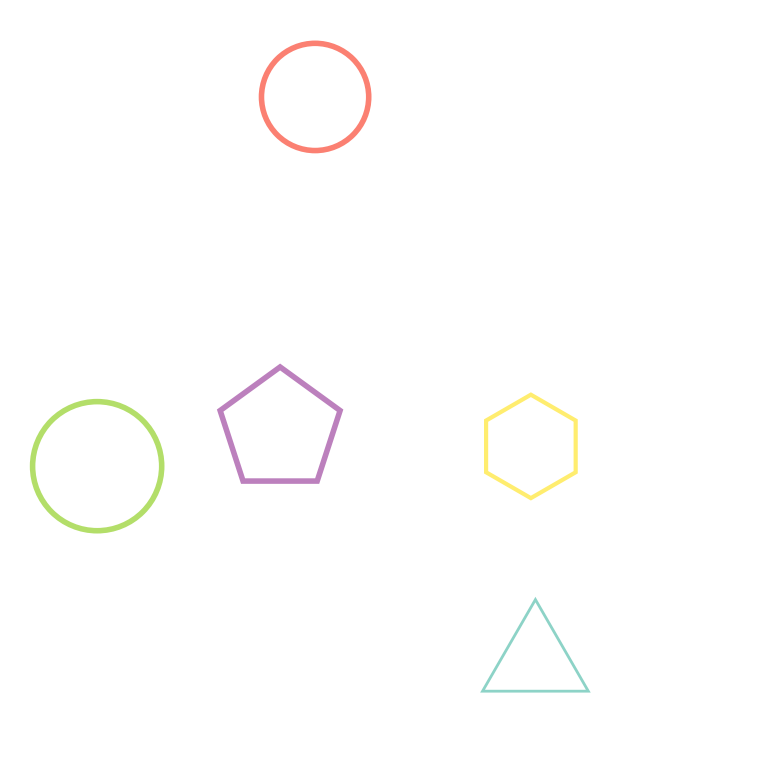[{"shape": "triangle", "thickness": 1, "radius": 0.4, "center": [0.695, 0.142]}, {"shape": "circle", "thickness": 2, "radius": 0.35, "center": [0.409, 0.874]}, {"shape": "circle", "thickness": 2, "radius": 0.42, "center": [0.126, 0.395]}, {"shape": "pentagon", "thickness": 2, "radius": 0.41, "center": [0.364, 0.441]}, {"shape": "hexagon", "thickness": 1.5, "radius": 0.34, "center": [0.689, 0.42]}]